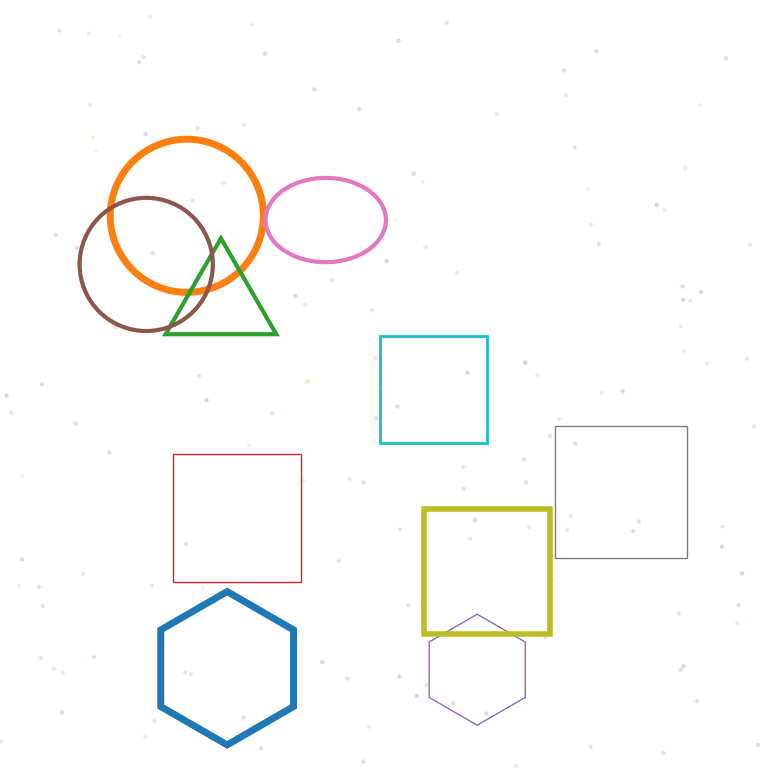[{"shape": "hexagon", "thickness": 2.5, "radius": 0.5, "center": [0.295, 0.132]}, {"shape": "circle", "thickness": 2.5, "radius": 0.5, "center": [0.243, 0.72]}, {"shape": "triangle", "thickness": 1.5, "radius": 0.42, "center": [0.287, 0.607]}, {"shape": "square", "thickness": 0.5, "radius": 0.42, "center": [0.307, 0.327]}, {"shape": "hexagon", "thickness": 0.5, "radius": 0.36, "center": [0.62, 0.13]}, {"shape": "circle", "thickness": 1.5, "radius": 0.43, "center": [0.19, 0.657]}, {"shape": "oval", "thickness": 1.5, "radius": 0.39, "center": [0.423, 0.714]}, {"shape": "square", "thickness": 0.5, "radius": 0.43, "center": [0.807, 0.361]}, {"shape": "square", "thickness": 2, "radius": 0.41, "center": [0.632, 0.258]}, {"shape": "square", "thickness": 1, "radius": 0.35, "center": [0.563, 0.494]}]